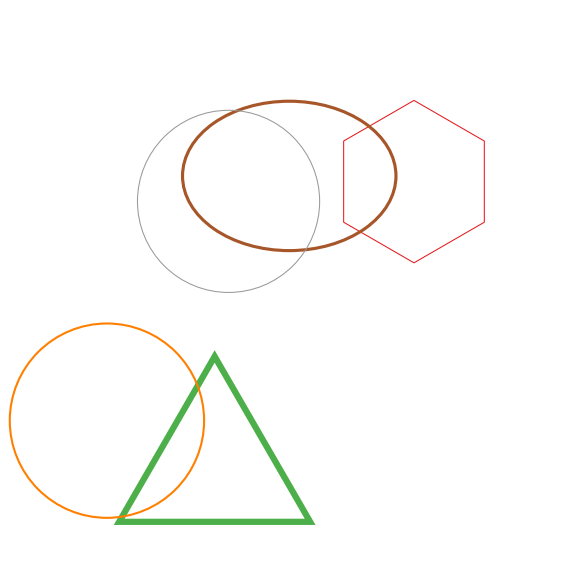[{"shape": "hexagon", "thickness": 0.5, "radius": 0.7, "center": [0.717, 0.685]}, {"shape": "triangle", "thickness": 3, "radius": 0.95, "center": [0.372, 0.191]}, {"shape": "circle", "thickness": 1, "radius": 0.84, "center": [0.185, 0.271]}, {"shape": "oval", "thickness": 1.5, "radius": 0.92, "center": [0.501, 0.695]}, {"shape": "circle", "thickness": 0.5, "radius": 0.79, "center": [0.396, 0.65]}]